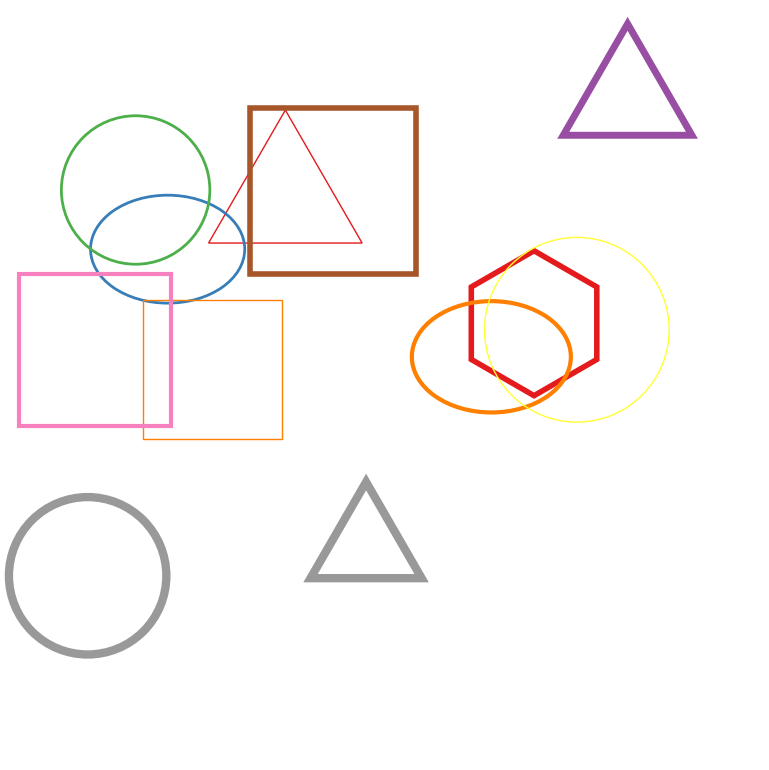[{"shape": "triangle", "thickness": 0.5, "radius": 0.58, "center": [0.371, 0.742]}, {"shape": "hexagon", "thickness": 2, "radius": 0.47, "center": [0.694, 0.58]}, {"shape": "oval", "thickness": 1, "radius": 0.5, "center": [0.218, 0.676]}, {"shape": "circle", "thickness": 1, "radius": 0.48, "center": [0.176, 0.753]}, {"shape": "triangle", "thickness": 2.5, "radius": 0.48, "center": [0.815, 0.873]}, {"shape": "square", "thickness": 0.5, "radius": 0.45, "center": [0.276, 0.52]}, {"shape": "oval", "thickness": 1.5, "radius": 0.52, "center": [0.638, 0.537]}, {"shape": "circle", "thickness": 0.5, "radius": 0.6, "center": [0.749, 0.572]}, {"shape": "square", "thickness": 2, "radius": 0.54, "center": [0.432, 0.752]}, {"shape": "square", "thickness": 1.5, "radius": 0.49, "center": [0.124, 0.546]}, {"shape": "circle", "thickness": 3, "radius": 0.51, "center": [0.114, 0.252]}, {"shape": "triangle", "thickness": 3, "radius": 0.42, "center": [0.475, 0.291]}]